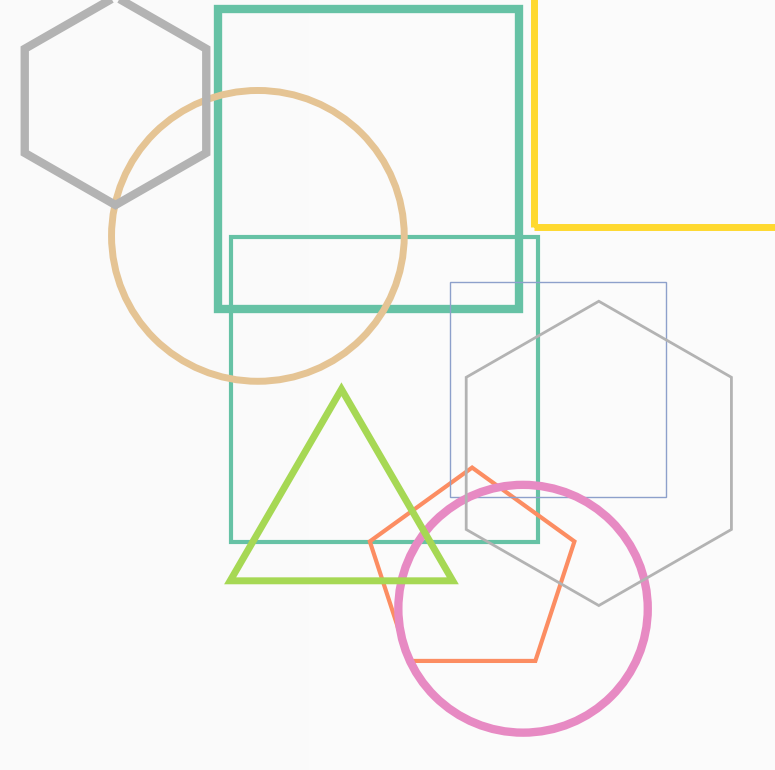[{"shape": "square", "thickness": 3, "radius": 0.97, "center": [0.476, 0.794]}, {"shape": "square", "thickness": 1.5, "radius": 0.99, "center": [0.496, 0.494]}, {"shape": "pentagon", "thickness": 1.5, "radius": 0.69, "center": [0.609, 0.254]}, {"shape": "square", "thickness": 0.5, "radius": 0.7, "center": [0.72, 0.494]}, {"shape": "circle", "thickness": 3, "radius": 0.8, "center": [0.675, 0.209]}, {"shape": "triangle", "thickness": 2.5, "radius": 0.83, "center": [0.441, 0.329]}, {"shape": "square", "thickness": 2.5, "radius": 0.92, "center": [0.873, 0.889]}, {"shape": "circle", "thickness": 2.5, "radius": 0.94, "center": [0.333, 0.694]}, {"shape": "hexagon", "thickness": 1, "radius": 0.99, "center": [0.773, 0.411]}, {"shape": "hexagon", "thickness": 3, "radius": 0.68, "center": [0.149, 0.869]}]